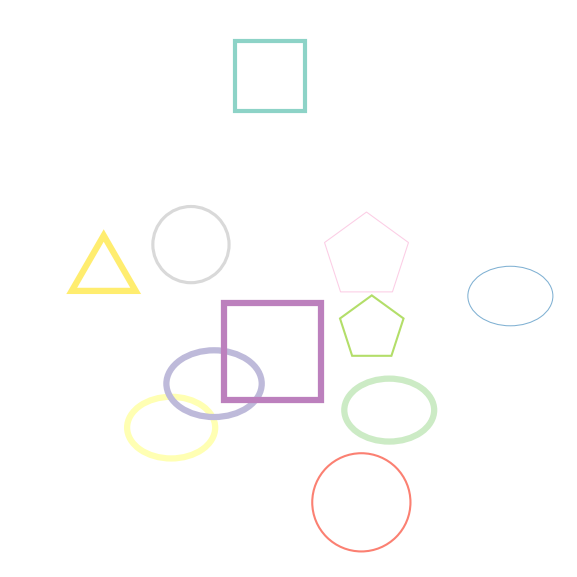[{"shape": "square", "thickness": 2, "radius": 0.31, "center": [0.467, 0.867]}, {"shape": "oval", "thickness": 3, "radius": 0.38, "center": [0.296, 0.259]}, {"shape": "oval", "thickness": 3, "radius": 0.41, "center": [0.371, 0.335]}, {"shape": "circle", "thickness": 1, "radius": 0.43, "center": [0.626, 0.129]}, {"shape": "oval", "thickness": 0.5, "radius": 0.37, "center": [0.884, 0.487]}, {"shape": "pentagon", "thickness": 1, "radius": 0.29, "center": [0.644, 0.43]}, {"shape": "pentagon", "thickness": 0.5, "radius": 0.38, "center": [0.635, 0.556]}, {"shape": "circle", "thickness": 1.5, "radius": 0.33, "center": [0.331, 0.576]}, {"shape": "square", "thickness": 3, "radius": 0.42, "center": [0.472, 0.39]}, {"shape": "oval", "thickness": 3, "radius": 0.39, "center": [0.674, 0.289]}, {"shape": "triangle", "thickness": 3, "radius": 0.32, "center": [0.18, 0.527]}]